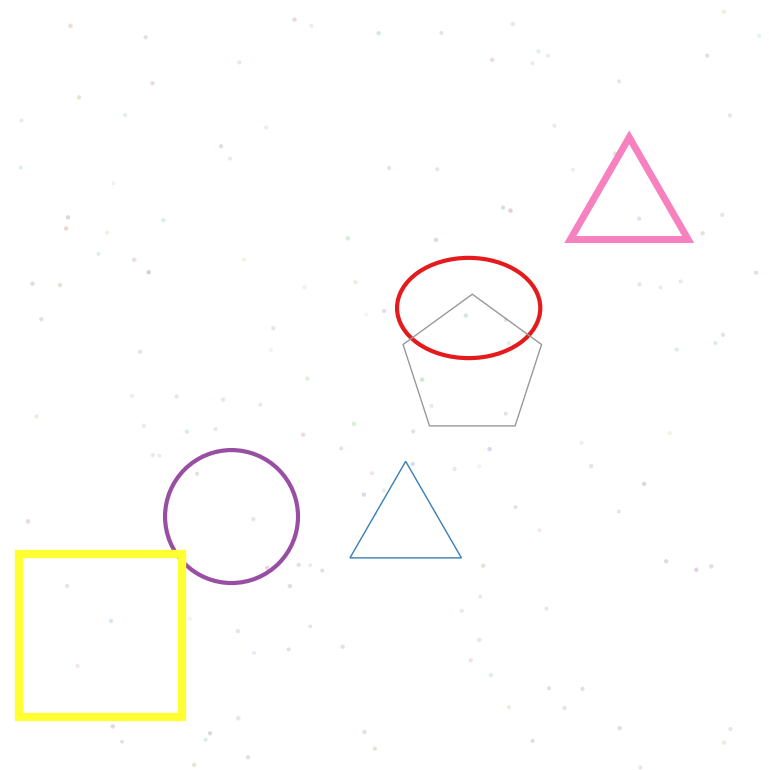[{"shape": "oval", "thickness": 1.5, "radius": 0.47, "center": [0.609, 0.6]}, {"shape": "triangle", "thickness": 0.5, "radius": 0.42, "center": [0.527, 0.317]}, {"shape": "circle", "thickness": 1.5, "radius": 0.43, "center": [0.301, 0.329]}, {"shape": "square", "thickness": 3, "radius": 0.53, "center": [0.13, 0.174]}, {"shape": "triangle", "thickness": 2.5, "radius": 0.44, "center": [0.817, 0.733]}, {"shape": "pentagon", "thickness": 0.5, "radius": 0.47, "center": [0.613, 0.523]}]